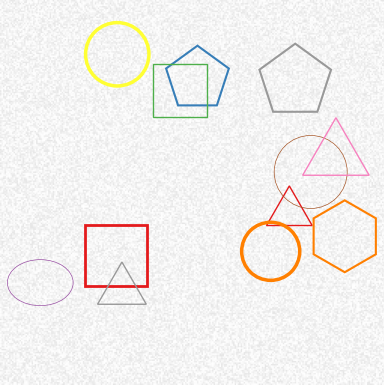[{"shape": "triangle", "thickness": 1, "radius": 0.34, "center": [0.752, 0.449]}, {"shape": "square", "thickness": 2, "radius": 0.4, "center": [0.302, 0.336]}, {"shape": "pentagon", "thickness": 1.5, "radius": 0.43, "center": [0.513, 0.796]}, {"shape": "square", "thickness": 1, "radius": 0.35, "center": [0.467, 0.765]}, {"shape": "oval", "thickness": 0.5, "radius": 0.43, "center": [0.105, 0.266]}, {"shape": "circle", "thickness": 2.5, "radius": 0.38, "center": [0.703, 0.347]}, {"shape": "hexagon", "thickness": 1.5, "radius": 0.47, "center": [0.895, 0.386]}, {"shape": "circle", "thickness": 2.5, "radius": 0.41, "center": [0.305, 0.859]}, {"shape": "circle", "thickness": 0.5, "radius": 0.47, "center": [0.807, 0.553]}, {"shape": "triangle", "thickness": 1, "radius": 0.5, "center": [0.873, 0.595]}, {"shape": "triangle", "thickness": 1, "radius": 0.37, "center": [0.317, 0.246]}, {"shape": "pentagon", "thickness": 1.5, "radius": 0.49, "center": [0.767, 0.789]}]